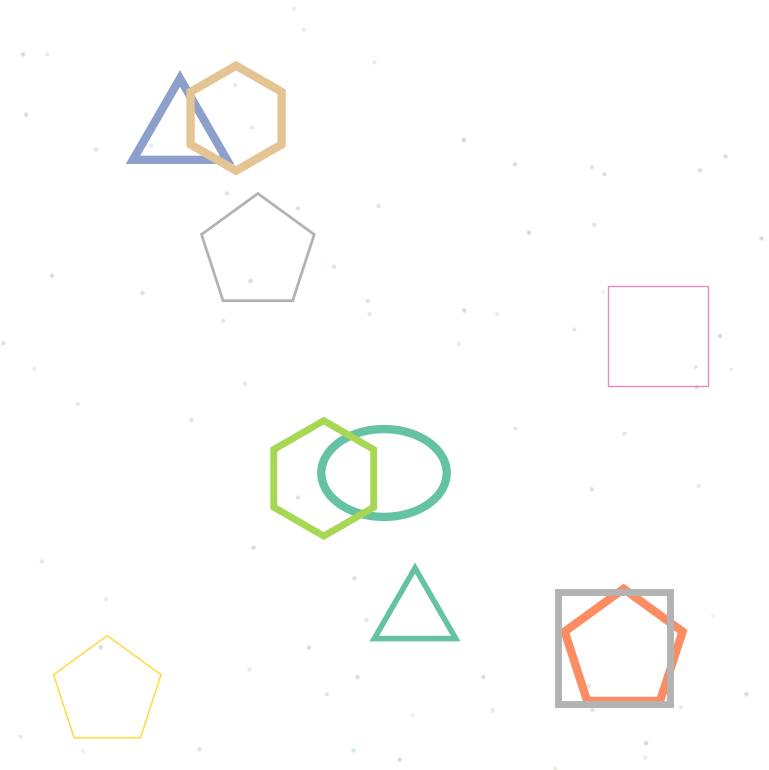[{"shape": "triangle", "thickness": 2, "radius": 0.31, "center": [0.539, 0.201]}, {"shape": "oval", "thickness": 3, "radius": 0.41, "center": [0.499, 0.386]}, {"shape": "pentagon", "thickness": 3, "radius": 0.4, "center": [0.81, 0.155]}, {"shape": "triangle", "thickness": 3, "radius": 0.35, "center": [0.234, 0.828]}, {"shape": "square", "thickness": 0.5, "radius": 0.32, "center": [0.854, 0.564]}, {"shape": "hexagon", "thickness": 2.5, "radius": 0.37, "center": [0.42, 0.379]}, {"shape": "pentagon", "thickness": 0.5, "radius": 0.37, "center": [0.139, 0.101]}, {"shape": "hexagon", "thickness": 3, "radius": 0.34, "center": [0.307, 0.847]}, {"shape": "pentagon", "thickness": 1, "radius": 0.38, "center": [0.335, 0.672]}, {"shape": "square", "thickness": 2.5, "radius": 0.36, "center": [0.798, 0.159]}]